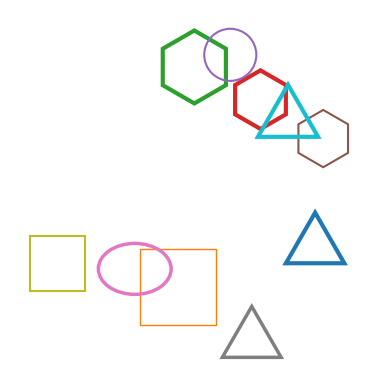[{"shape": "triangle", "thickness": 3, "radius": 0.44, "center": [0.818, 0.36]}, {"shape": "square", "thickness": 1, "radius": 0.49, "center": [0.463, 0.253]}, {"shape": "hexagon", "thickness": 3, "radius": 0.47, "center": [0.505, 0.826]}, {"shape": "hexagon", "thickness": 3, "radius": 0.38, "center": [0.677, 0.741]}, {"shape": "circle", "thickness": 1.5, "radius": 0.34, "center": [0.598, 0.858]}, {"shape": "hexagon", "thickness": 1.5, "radius": 0.37, "center": [0.84, 0.64]}, {"shape": "oval", "thickness": 2.5, "radius": 0.47, "center": [0.35, 0.302]}, {"shape": "triangle", "thickness": 2.5, "radius": 0.44, "center": [0.654, 0.116]}, {"shape": "square", "thickness": 1.5, "radius": 0.36, "center": [0.15, 0.315]}, {"shape": "triangle", "thickness": 3, "radius": 0.45, "center": [0.748, 0.69]}]